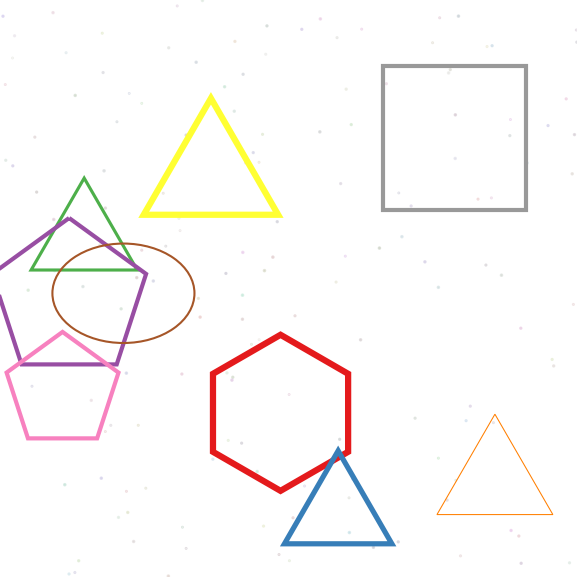[{"shape": "hexagon", "thickness": 3, "radius": 0.68, "center": [0.486, 0.284]}, {"shape": "triangle", "thickness": 2.5, "radius": 0.54, "center": [0.586, 0.111]}, {"shape": "triangle", "thickness": 1.5, "radius": 0.53, "center": [0.146, 0.585]}, {"shape": "pentagon", "thickness": 2, "radius": 0.7, "center": [0.12, 0.481]}, {"shape": "triangle", "thickness": 0.5, "radius": 0.58, "center": [0.857, 0.166]}, {"shape": "triangle", "thickness": 3, "radius": 0.67, "center": [0.365, 0.694]}, {"shape": "oval", "thickness": 1, "radius": 0.61, "center": [0.214, 0.491]}, {"shape": "pentagon", "thickness": 2, "radius": 0.51, "center": [0.108, 0.322]}, {"shape": "square", "thickness": 2, "radius": 0.62, "center": [0.787, 0.76]}]